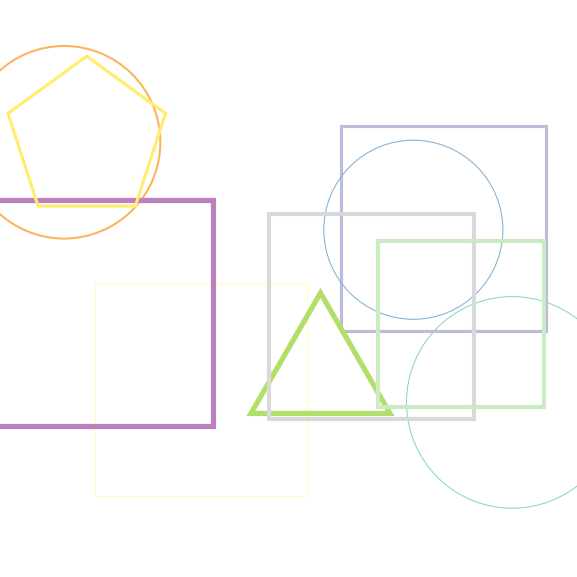[{"shape": "circle", "thickness": 0.5, "radius": 0.92, "center": [0.887, 0.302]}, {"shape": "square", "thickness": 0.5, "radius": 0.92, "center": [0.348, 0.324]}, {"shape": "square", "thickness": 1.5, "radius": 0.89, "center": [0.768, 0.603]}, {"shape": "circle", "thickness": 0.5, "radius": 0.78, "center": [0.716, 0.601]}, {"shape": "circle", "thickness": 1, "radius": 0.83, "center": [0.111, 0.753]}, {"shape": "triangle", "thickness": 2.5, "radius": 0.7, "center": [0.555, 0.353]}, {"shape": "square", "thickness": 2, "radius": 0.89, "center": [0.644, 0.451]}, {"shape": "square", "thickness": 2.5, "radius": 0.98, "center": [0.173, 0.457]}, {"shape": "square", "thickness": 2, "radius": 0.72, "center": [0.798, 0.438]}, {"shape": "pentagon", "thickness": 1.5, "radius": 0.72, "center": [0.15, 0.758]}]